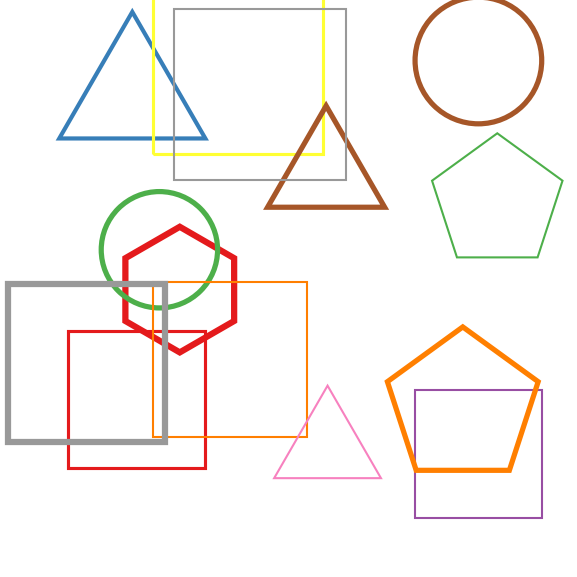[{"shape": "hexagon", "thickness": 3, "radius": 0.54, "center": [0.311, 0.498]}, {"shape": "square", "thickness": 1.5, "radius": 0.59, "center": [0.236, 0.307]}, {"shape": "triangle", "thickness": 2, "radius": 0.73, "center": [0.229, 0.832]}, {"shape": "circle", "thickness": 2.5, "radius": 0.5, "center": [0.276, 0.567]}, {"shape": "pentagon", "thickness": 1, "radius": 0.59, "center": [0.861, 0.65]}, {"shape": "square", "thickness": 1, "radius": 0.55, "center": [0.829, 0.213]}, {"shape": "pentagon", "thickness": 2.5, "radius": 0.69, "center": [0.801, 0.296]}, {"shape": "square", "thickness": 1, "radius": 0.67, "center": [0.398, 0.377]}, {"shape": "square", "thickness": 1.5, "radius": 0.74, "center": [0.411, 0.879]}, {"shape": "circle", "thickness": 2.5, "radius": 0.55, "center": [0.828, 0.894]}, {"shape": "triangle", "thickness": 2.5, "radius": 0.59, "center": [0.565, 0.699]}, {"shape": "triangle", "thickness": 1, "radius": 0.53, "center": [0.567, 0.225]}, {"shape": "square", "thickness": 3, "radius": 0.68, "center": [0.15, 0.37]}, {"shape": "square", "thickness": 1, "radius": 0.74, "center": [0.45, 0.836]}]